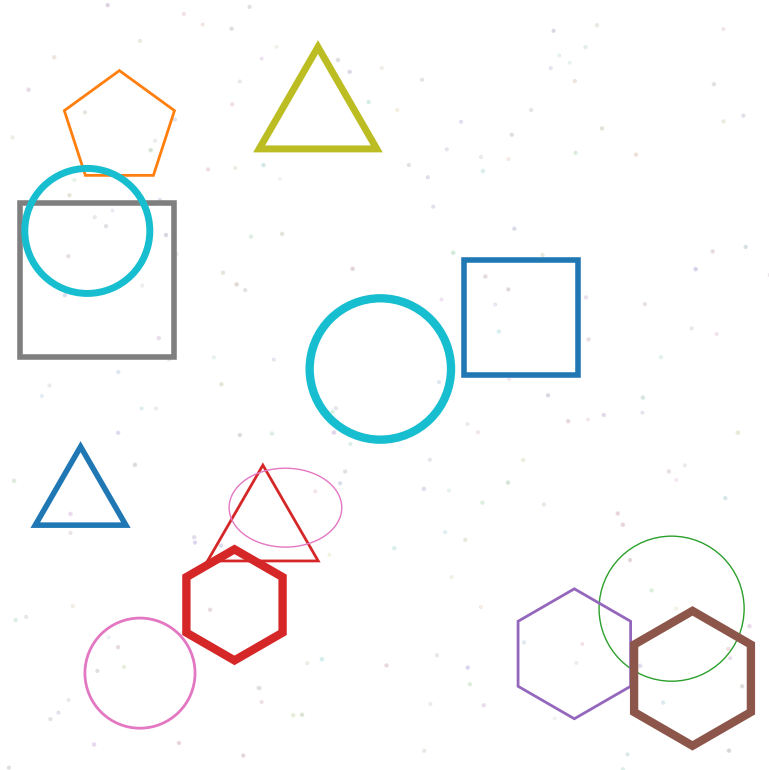[{"shape": "triangle", "thickness": 2, "radius": 0.34, "center": [0.105, 0.352]}, {"shape": "square", "thickness": 2, "radius": 0.37, "center": [0.677, 0.588]}, {"shape": "pentagon", "thickness": 1, "radius": 0.38, "center": [0.155, 0.833]}, {"shape": "circle", "thickness": 0.5, "radius": 0.47, "center": [0.872, 0.21]}, {"shape": "triangle", "thickness": 1, "radius": 0.41, "center": [0.341, 0.313]}, {"shape": "hexagon", "thickness": 3, "radius": 0.36, "center": [0.305, 0.214]}, {"shape": "hexagon", "thickness": 1, "radius": 0.42, "center": [0.746, 0.151]}, {"shape": "hexagon", "thickness": 3, "radius": 0.44, "center": [0.899, 0.119]}, {"shape": "oval", "thickness": 0.5, "radius": 0.37, "center": [0.371, 0.341]}, {"shape": "circle", "thickness": 1, "radius": 0.36, "center": [0.182, 0.126]}, {"shape": "square", "thickness": 2, "radius": 0.5, "center": [0.126, 0.637]}, {"shape": "triangle", "thickness": 2.5, "radius": 0.44, "center": [0.413, 0.851]}, {"shape": "circle", "thickness": 2.5, "radius": 0.41, "center": [0.113, 0.7]}, {"shape": "circle", "thickness": 3, "radius": 0.46, "center": [0.494, 0.521]}]